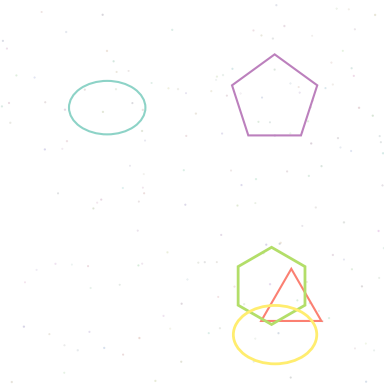[{"shape": "oval", "thickness": 1.5, "radius": 0.5, "center": [0.278, 0.72]}, {"shape": "triangle", "thickness": 1.5, "radius": 0.45, "center": [0.757, 0.211]}, {"shape": "hexagon", "thickness": 2, "radius": 0.5, "center": [0.705, 0.257]}, {"shape": "pentagon", "thickness": 1.5, "radius": 0.58, "center": [0.713, 0.742]}, {"shape": "oval", "thickness": 2, "radius": 0.54, "center": [0.714, 0.131]}]